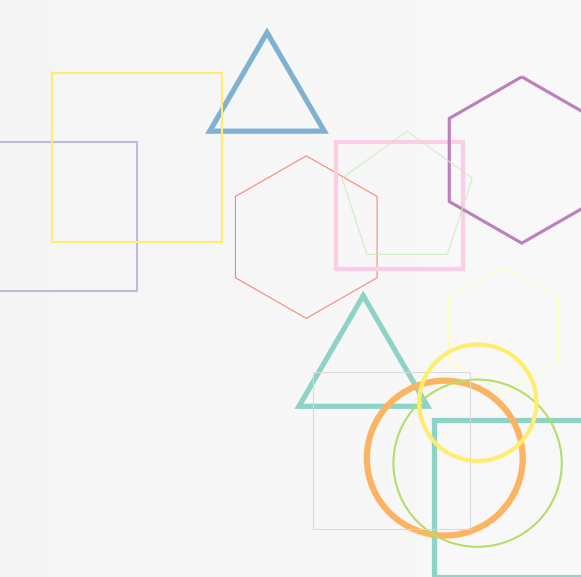[{"shape": "triangle", "thickness": 2.5, "radius": 0.64, "center": [0.625, 0.359]}, {"shape": "square", "thickness": 2.5, "radius": 0.68, "center": [0.883, 0.136]}, {"shape": "hexagon", "thickness": 0.5, "radius": 0.55, "center": [0.866, 0.428]}, {"shape": "square", "thickness": 1, "radius": 0.65, "center": [0.106, 0.624]}, {"shape": "hexagon", "thickness": 0.5, "radius": 0.7, "center": [0.527, 0.589]}, {"shape": "triangle", "thickness": 2.5, "radius": 0.57, "center": [0.459, 0.829]}, {"shape": "circle", "thickness": 3, "radius": 0.67, "center": [0.765, 0.206]}, {"shape": "circle", "thickness": 1, "radius": 0.72, "center": [0.822, 0.197]}, {"shape": "square", "thickness": 2, "radius": 0.55, "center": [0.688, 0.644]}, {"shape": "square", "thickness": 0.5, "radius": 0.68, "center": [0.674, 0.219]}, {"shape": "hexagon", "thickness": 1.5, "radius": 0.72, "center": [0.898, 0.722]}, {"shape": "pentagon", "thickness": 0.5, "radius": 0.59, "center": [0.7, 0.654]}, {"shape": "square", "thickness": 1, "radius": 0.73, "center": [0.235, 0.727]}, {"shape": "circle", "thickness": 2, "radius": 0.5, "center": [0.822, 0.302]}]